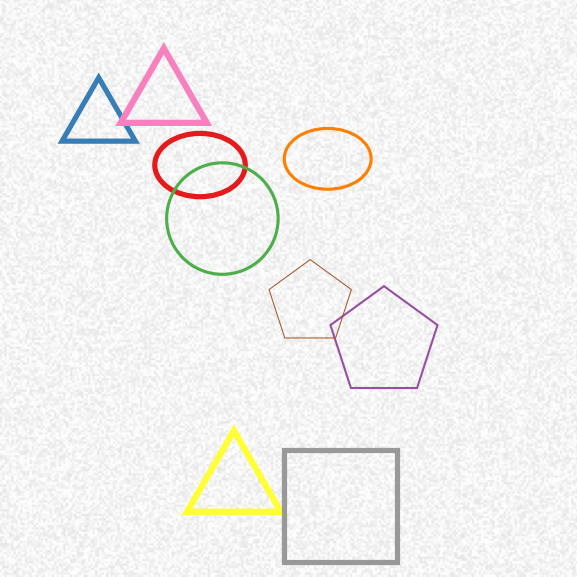[{"shape": "oval", "thickness": 2.5, "radius": 0.39, "center": [0.346, 0.713]}, {"shape": "triangle", "thickness": 2.5, "radius": 0.37, "center": [0.171, 0.791]}, {"shape": "circle", "thickness": 1.5, "radius": 0.48, "center": [0.385, 0.621]}, {"shape": "pentagon", "thickness": 1, "radius": 0.49, "center": [0.665, 0.406]}, {"shape": "oval", "thickness": 1.5, "radius": 0.38, "center": [0.567, 0.724]}, {"shape": "triangle", "thickness": 3, "radius": 0.47, "center": [0.405, 0.16]}, {"shape": "pentagon", "thickness": 0.5, "radius": 0.37, "center": [0.537, 0.475]}, {"shape": "triangle", "thickness": 3, "radius": 0.43, "center": [0.284, 0.829]}, {"shape": "square", "thickness": 2.5, "radius": 0.49, "center": [0.59, 0.123]}]